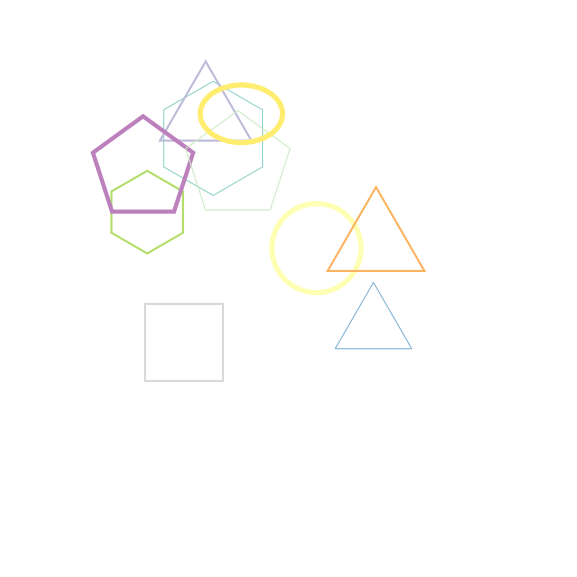[{"shape": "hexagon", "thickness": 0.5, "radius": 0.49, "center": [0.369, 0.76]}, {"shape": "circle", "thickness": 2.5, "radius": 0.39, "center": [0.548, 0.569]}, {"shape": "triangle", "thickness": 1, "radius": 0.46, "center": [0.356, 0.801]}, {"shape": "triangle", "thickness": 0.5, "radius": 0.38, "center": [0.647, 0.434]}, {"shape": "triangle", "thickness": 1, "radius": 0.48, "center": [0.651, 0.578]}, {"shape": "hexagon", "thickness": 1, "radius": 0.36, "center": [0.255, 0.632]}, {"shape": "square", "thickness": 1, "radius": 0.34, "center": [0.319, 0.406]}, {"shape": "pentagon", "thickness": 2, "radius": 0.46, "center": [0.248, 0.706]}, {"shape": "pentagon", "thickness": 0.5, "radius": 0.48, "center": [0.412, 0.712]}, {"shape": "oval", "thickness": 2.5, "radius": 0.36, "center": [0.418, 0.802]}]